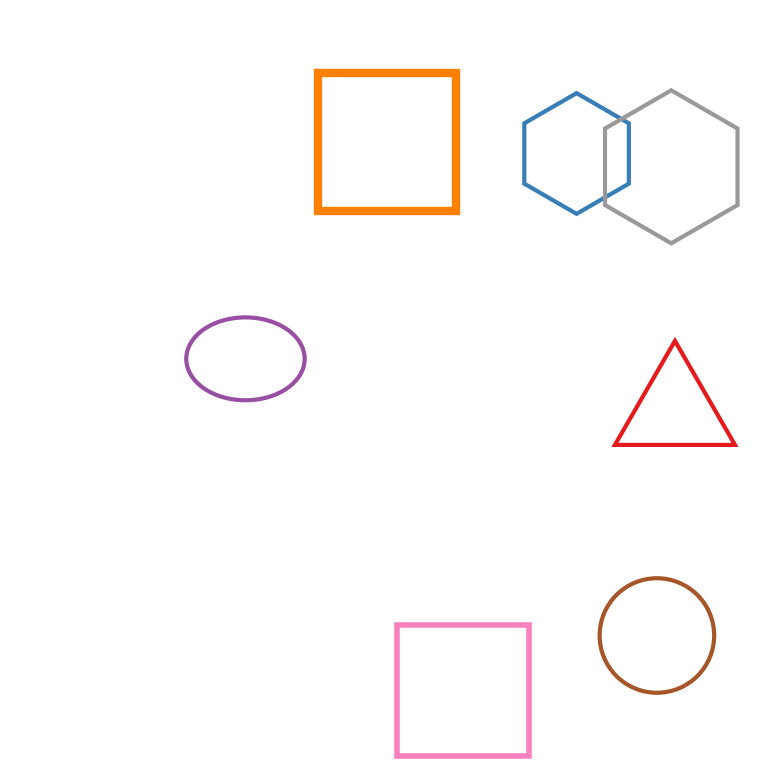[{"shape": "triangle", "thickness": 1.5, "radius": 0.45, "center": [0.877, 0.467]}, {"shape": "hexagon", "thickness": 1.5, "radius": 0.39, "center": [0.749, 0.801]}, {"shape": "oval", "thickness": 1.5, "radius": 0.38, "center": [0.319, 0.534]}, {"shape": "square", "thickness": 3, "radius": 0.45, "center": [0.503, 0.815]}, {"shape": "circle", "thickness": 1.5, "radius": 0.37, "center": [0.853, 0.175]}, {"shape": "square", "thickness": 2, "radius": 0.43, "center": [0.601, 0.103]}, {"shape": "hexagon", "thickness": 1.5, "radius": 0.5, "center": [0.872, 0.783]}]